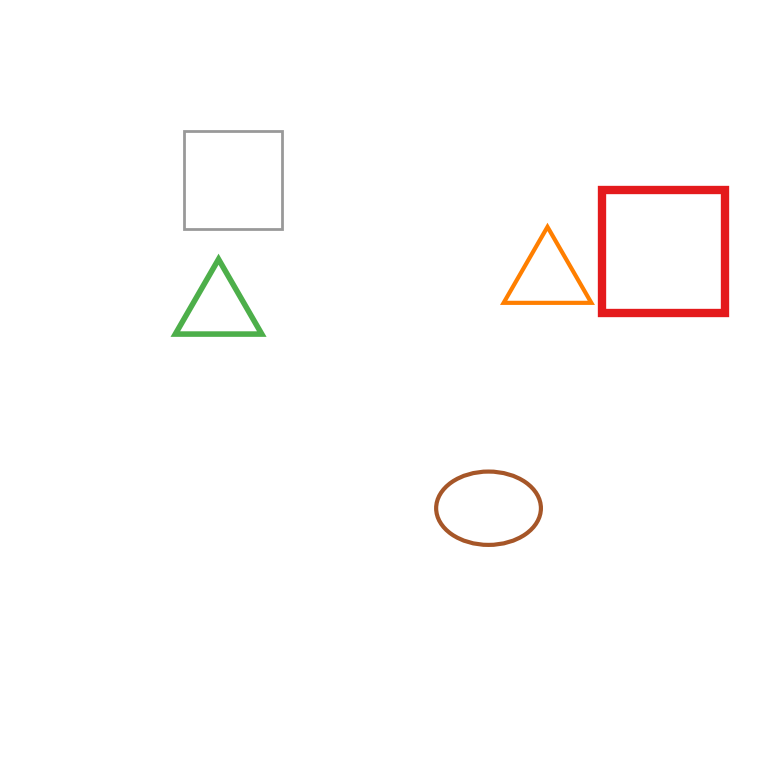[{"shape": "square", "thickness": 3, "radius": 0.4, "center": [0.862, 0.673]}, {"shape": "triangle", "thickness": 2, "radius": 0.32, "center": [0.284, 0.599]}, {"shape": "triangle", "thickness": 1.5, "radius": 0.33, "center": [0.711, 0.64]}, {"shape": "oval", "thickness": 1.5, "radius": 0.34, "center": [0.634, 0.34]}, {"shape": "square", "thickness": 1, "radius": 0.32, "center": [0.303, 0.767]}]